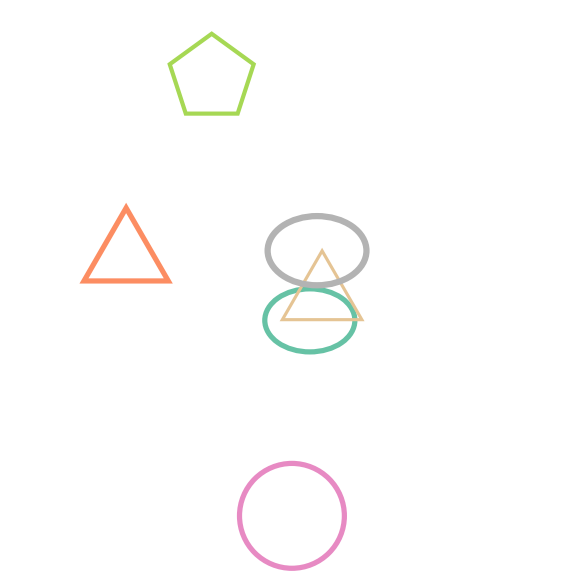[{"shape": "oval", "thickness": 2.5, "radius": 0.39, "center": [0.537, 0.444]}, {"shape": "triangle", "thickness": 2.5, "radius": 0.42, "center": [0.218, 0.555]}, {"shape": "circle", "thickness": 2.5, "radius": 0.45, "center": [0.506, 0.106]}, {"shape": "pentagon", "thickness": 2, "radius": 0.38, "center": [0.367, 0.864]}, {"shape": "triangle", "thickness": 1.5, "radius": 0.4, "center": [0.558, 0.485]}, {"shape": "oval", "thickness": 3, "radius": 0.43, "center": [0.549, 0.565]}]